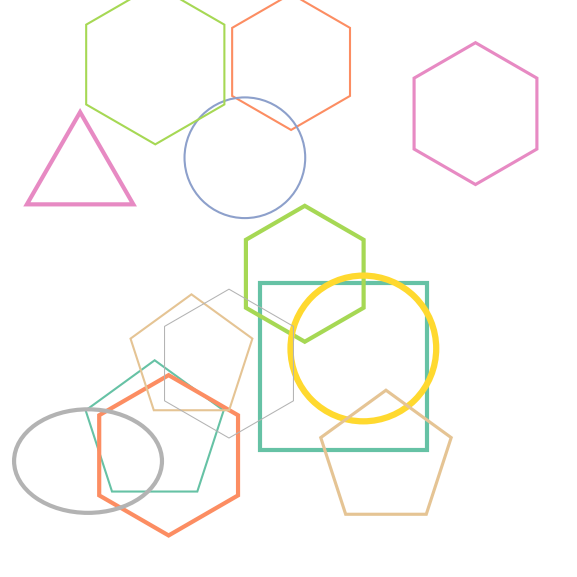[{"shape": "pentagon", "thickness": 1, "radius": 0.63, "center": [0.268, 0.25]}, {"shape": "square", "thickness": 2, "radius": 0.72, "center": [0.595, 0.364]}, {"shape": "hexagon", "thickness": 2, "radius": 0.69, "center": [0.292, 0.211]}, {"shape": "hexagon", "thickness": 1, "radius": 0.59, "center": [0.504, 0.892]}, {"shape": "circle", "thickness": 1, "radius": 0.52, "center": [0.424, 0.726]}, {"shape": "triangle", "thickness": 2, "radius": 0.53, "center": [0.139, 0.698]}, {"shape": "hexagon", "thickness": 1.5, "radius": 0.61, "center": [0.823, 0.802]}, {"shape": "hexagon", "thickness": 2, "radius": 0.59, "center": [0.528, 0.525]}, {"shape": "hexagon", "thickness": 1, "radius": 0.69, "center": [0.269, 0.887]}, {"shape": "circle", "thickness": 3, "radius": 0.63, "center": [0.629, 0.396]}, {"shape": "pentagon", "thickness": 1, "radius": 0.55, "center": [0.332, 0.379]}, {"shape": "pentagon", "thickness": 1.5, "radius": 0.59, "center": [0.668, 0.205]}, {"shape": "hexagon", "thickness": 0.5, "radius": 0.64, "center": [0.397, 0.37]}, {"shape": "oval", "thickness": 2, "radius": 0.64, "center": [0.152, 0.201]}]